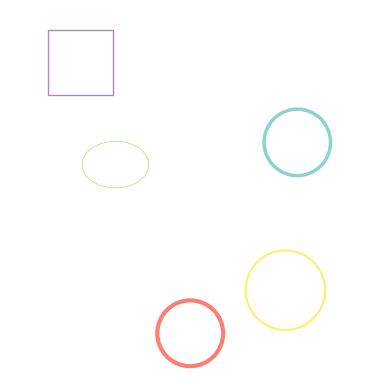[{"shape": "circle", "thickness": 2.5, "radius": 0.43, "center": [0.772, 0.63]}, {"shape": "circle", "thickness": 3, "radius": 0.43, "center": [0.494, 0.134]}, {"shape": "oval", "thickness": 0.5, "radius": 0.43, "center": [0.3, 0.572]}, {"shape": "square", "thickness": 1, "radius": 0.42, "center": [0.21, 0.836]}, {"shape": "circle", "thickness": 1.5, "radius": 0.52, "center": [0.741, 0.246]}]